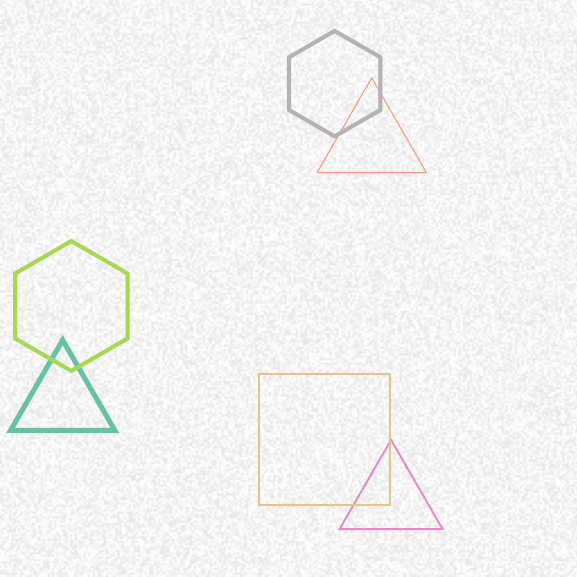[{"shape": "triangle", "thickness": 2.5, "radius": 0.52, "center": [0.109, 0.306]}, {"shape": "triangle", "thickness": 0.5, "radius": 0.55, "center": [0.644, 0.755]}, {"shape": "triangle", "thickness": 1, "radius": 0.51, "center": [0.677, 0.134]}, {"shape": "hexagon", "thickness": 2, "radius": 0.56, "center": [0.124, 0.469]}, {"shape": "square", "thickness": 1, "radius": 0.57, "center": [0.562, 0.238]}, {"shape": "hexagon", "thickness": 2, "radius": 0.46, "center": [0.58, 0.854]}]